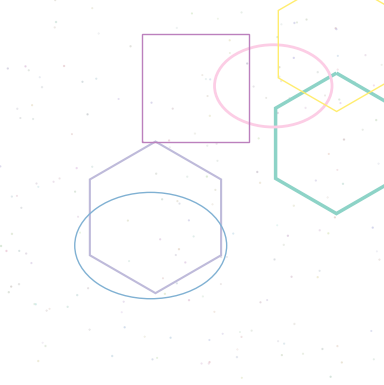[{"shape": "hexagon", "thickness": 2.5, "radius": 0.91, "center": [0.874, 0.628]}, {"shape": "hexagon", "thickness": 1.5, "radius": 0.98, "center": [0.404, 0.435]}, {"shape": "oval", "thickness": 1, "radius": 0.99, "center": [0.391, 0.362]}, {"shape": "oval", "thickness": 2, "radius": 0.76, "center": [0.71, 0.777]}, {"shape": "square", "thickness": 1, "radius": 0.7, "center": [0.508, 0.771]}, {"shape": "hexagon", "thickness": 1, "radius": 0.87, "center": [0.874, 0.885]}]